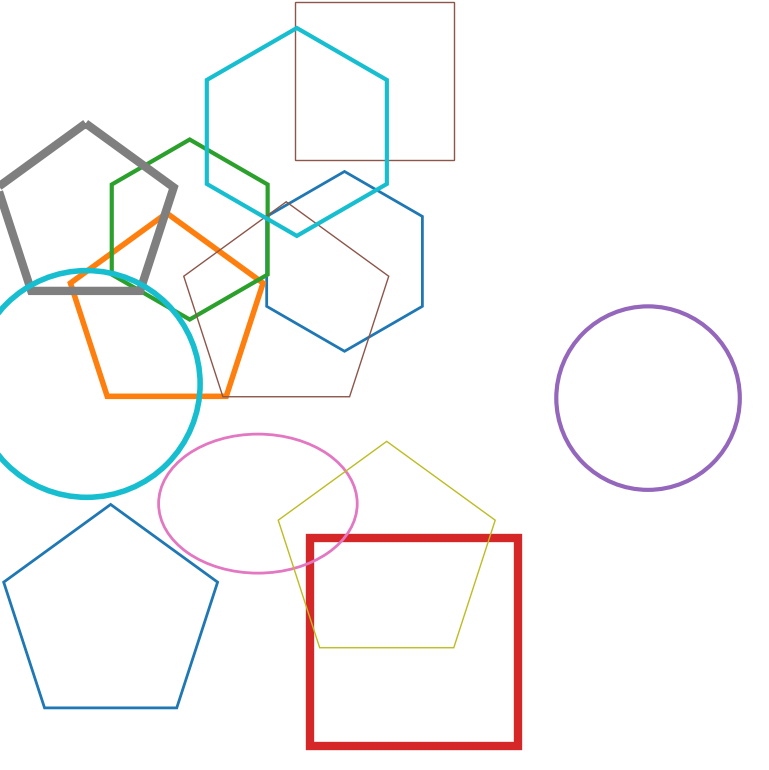[{"shape": "pentagon", "thickness": 1, "radius": 0.73, "center": [0.144, 0.199]}, {"shape": "hexagon", "thickness": 1, "radius": 0.58, "center": [0.447, 0.661]}, {"shape": "pentagon", "thickness": 2, "radius": 0.66, "center": [0.217, 0.592]}, {"shape": "hexagon", "thickness": 1.5, "radius": 0.58, "center": [0.246, 0.702]}, {"shape": "square", "thickness": 3, "radius": 0.68, "center": [0.538, 0.166]}, {"shape": "circle", "thickness": 1.5, "radius": 0.6, "center": [0.842, 0.483]}, {"shape": "pentagon", "thickness": 0.5, "radius": 0.7, "center": [0.372, 0.598]}, {"shape": "square", "thickness": 0.5, "radius": 0.51, "center": [0.487, 0.895]}, {"shape": "oval", "thickness": 1, "radius": 0.64, "center": [0.335, 0.346]}, {"shape": "pentagon", "thickness": 3, "radius": 0.6, "center": [0.111, 0.719]}, {"shape": "pentagon", "thickness": 0.5, "radius": 0.74, "center": [0.502, 0.279]}, {"shape": "circle", "thickness": 2, "radius": 0.74, "center": [0.113, 0.501]}, {"shape": "hexagon", "thickness": 1.5, "radius": 0.67, "center": [0.385, 0.829]}]